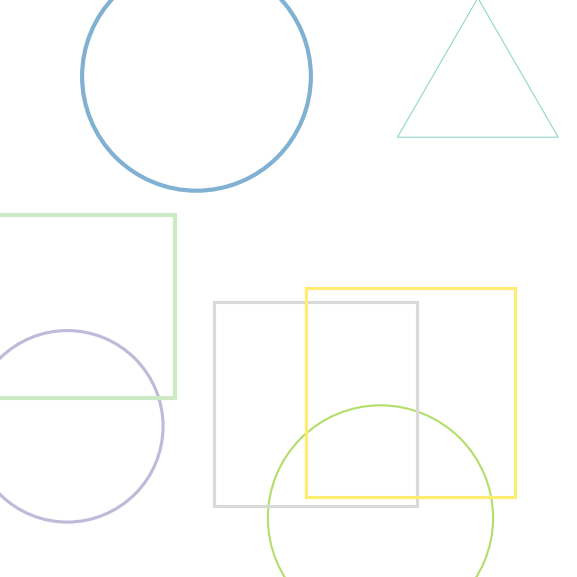[{"shape": "triangle", "thickness": 0.5, "radius": 0.8, "center": [0.827, 0.842]}, {"shape": "circle", "thickness": 1.5, "radius": 0.83, "center": [0.117, 0.261]}, {"shape": "circle", "thickness": 2, "radius": 0.99, "center": [0.34, 0.867]}, {"shape": "circle", "thickness": 1, "radius": 0.98, "center": [0.659, 0.102]}, {"shape": "square", "thickness": 1.5, "radius": 0.88, "center": [0.546, 0.299]}, {"shape": "square", "thickness": 2, "radius": 0.79, "center": [0.144, 0.468]}, {"shape": "square", "thickness": 1.5, "radius": 0.91, "center": [0.711, 0.32]}]